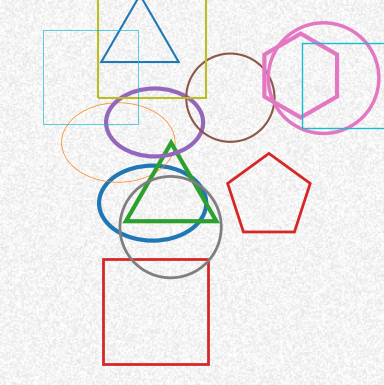[{"shape": "oval", "thickness": 3, "radius": 0.7, "center": [0.396, 0.472]}, {"shape": "triangle", "thickness": 1.5, "radius": 0.58, "center": [0.364, 0.897]}, {"shape": "oval", "thickness": 0.5, "radius": 0.74, "center": [0.307, 0.63]}, {"shape": "triangle", "thickness": 3, "radius": 0.68, "center": [0.445, 0.493]}, {"shape": "square", "thickness": 2, "radius": 0.68, "center": [0.404, 0.19]}, {"shape": "pentagon", "thickness": 2, "radius": 0.56, "center": [0.698, 0.489]}, {"shape": "oval", "thickness": 3, "radius": 0.63, "center": [0.402, 0.682]}, {"shape": "circle", "thickness": 1.5, "radius": 0.57, "center": [0.598, 0.746]}, {"shape": "circle", "thickness": 2.5, "radius": 0.72, "center": [0.84, 0.797]}, {"shape": "hexagon", "thickness": 3, "radius": 0.54, "center": [0.781, 0.804]}, {"shape": "circle", "thickness": 2, "radius": 0.66, "center": [0.443, 0.41]}, {"shape": "square", "thickness": 1.5, "radius": 0.7, "center": [0.395, 0.887]}, {"shape": "square", "thickness": 1, "radius": 0.55, "center": [0.893, 0.778]}, {"shape": "square", "thickness": 0.5, "radius": 0.62, "center": [0.236, 0.8]}]